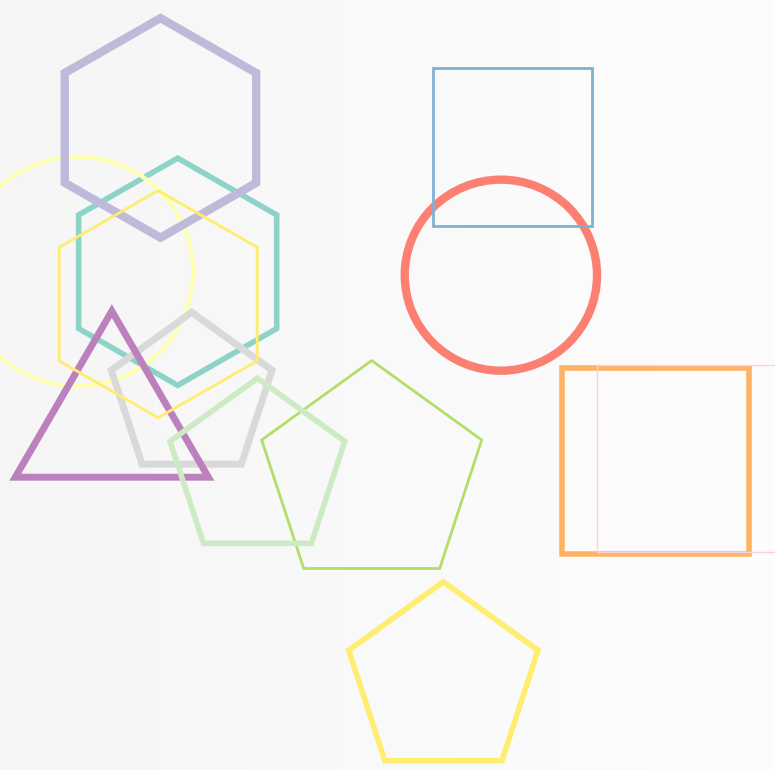[{"shape": "hexagon", "thickness": 2, "radius": 0.74, "center": [0.229, 0.647]}, {"shape": "circle", "thickness": 1.5, "radius": 0.74, "center": [0.1, 0.647]}, {"shape": "hexagon", "thickness": 3, "radius": 0.71, "center": [0.207, 0.834]}, {"shape": "circle", "thickness": 3, "radius": 0.62, "center": [0.646, 0.643]}, {"shape": "square", "thickness": 1, "radius": 0.51, "center": [0.661, 0.809]}, {"shape": "square", "thickness": 2, "radius": 0.61, "center": [0.846, 0.401]}, {"shape": "pentagon", "thickness": 1, "radius": 0.75, "center": [0.48, 0.382]}, {"shape": "square", "thickness": 0.5, "radius": 0.61, "center": [0.891, 0.405]}, {"shape": "pentagon", "thickness": 2.5, "radius": 0.55, "center": [0.247, 0.485]}, {"shape": "triangle", "thickness": 2.5, "radius": 0.72, "center": [0.144, 0.452]}, {"shape": "pentagon", "thickness": 2, "radius": 0.59, "center": [0.332, 0.39]}, {"shape": "pentagon", "thickness": 2, "radius": 0.64, "center": [0.572, 0.116]}, {"shape": "hexagon", "thickness": 1, "radius": 0.74, "center": [0.204, 0.605]}]